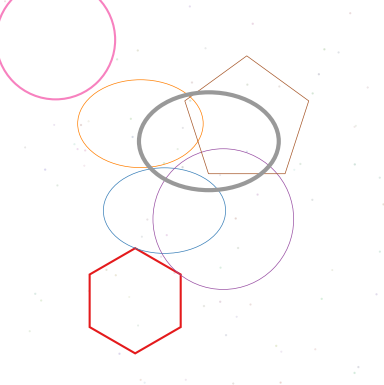[{"shape": "hexagon", "thickness": 1.5, "radius": 0.68, "center": [0.351, 0.219]}, {"shape": "oval", "thickness": 0.5, "radius": 0.79, "center": [0.427, 0.453]}, {"shape": "circle", "thickness": 0.5, "radius": 0.91, "center": [0.58, 0.431]}, {"shape": "oval", "thickness": 0.5, "radius": 0.82, "center": [0.365, 0.679]}, {"shape": "pentagon", "thickness": 0.5, "radius": 0.85, "center": [0.641, 0.686]}, {"shape": "circle", "thickness": 1.5, "radius": 0.77, "center": [0.144, 0.897]}, {"shape": "oval", "thickness": 3, "radius": 0.91, "center": [0.543, 0.633]}]